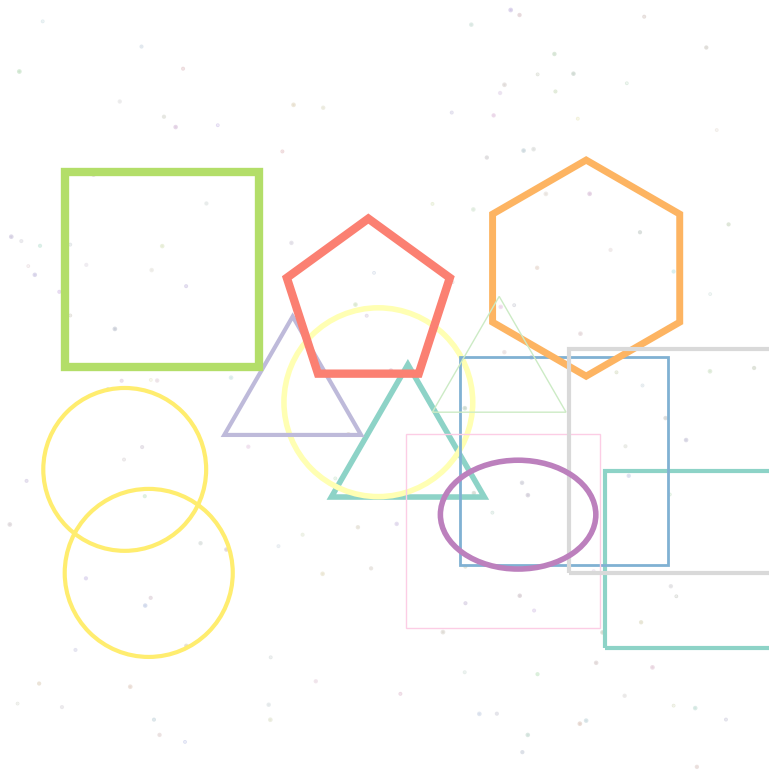[{"shape": "square", "thickness": 1.5, "radius": 0.57, "center": [0.9, 0.274]}, {"shape": "triangle", "thickness": 2, "radius": 0.57, "center": [0.53, 0.412]}, {"shape": "circle", "thickness": 2, "radius": 0.61, "center": [0.491, 0.478]}, {"shape": "triangle", "thickness": 1.5, "radius": 0.51, "center": [0.38, 0.486]}, {"shape": "pentagon", "thickness": 3, "radius": 0.56, "center": [0.478, 0.605]}, {"shape": "square", "thickness": 1, "radius": 0.68, "center": [0.732, 0.402]}, {"shape": "hexagon", "thickness": 2.5, "radius": 0.7, "center": [0.761, 0.652]}, {"shape": "square", "thickness": 3, "radius": 0.63, "center": [0.21, 0.65]}, {"shape": "square", "thickness": 0.5, "radius": 0.63, "center": [0.653, 0.311]}, {"shape": "square", "thickness": 1.5, "radius": 0.73, "center": [0.884, 0.401]}, {"shape": "oval", "thickness": 2, "radius": 0.5, "center": [0.673, 0.332]}, {"shape": "triangle", "thickness": 0.5, "radius": 0.5, "center": [0.648, 0.515]}, {"shape": "circle", "thickness": 1.5, "radius": 0.55, "center": [0.193, 0.256]}, {"shape": "circle", "thickness": 1.5, "radius": 0.53, "center": [0.162, 0.39]}]